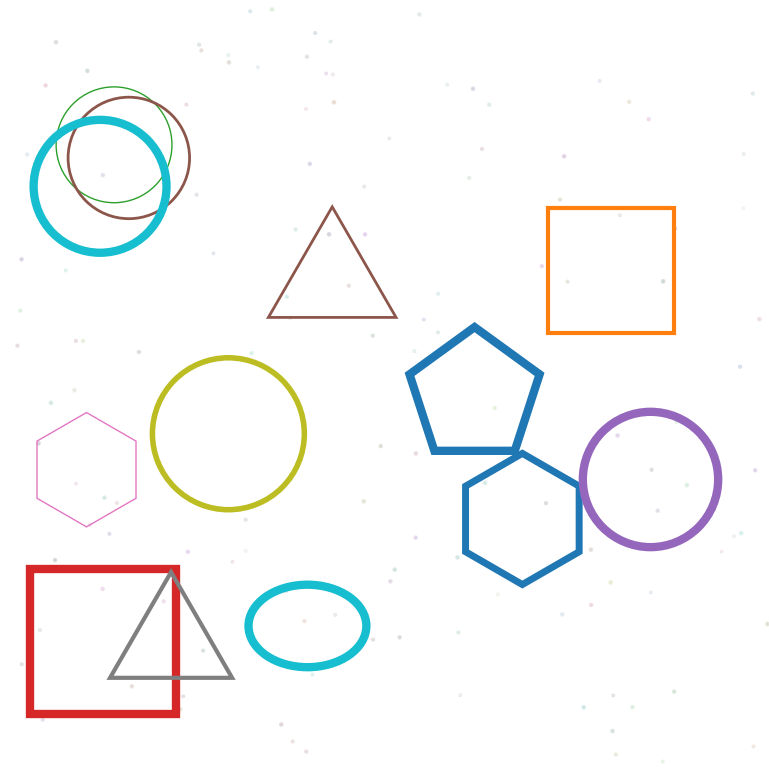[{"shape": "pentagon", "thickness": 3, "radius": 0.44, "center": [0.616, 0.486]}, {"shape": "hexagon", "thickness": 2.5, "radius": 0.43, "center": [0.678, 0.326]}, {"shape": "square", "thickness": 1.5, "radius": 0.41, "center": [0.794, 0.649]}, {"shape": "circle", "thickness": 0.5, "radius": 0.38, "center": [0.148, 0.812]}, {"shape": "square", "thickness": 3, "radius": 0.47, "center": [0.134, 0.167]}, {"shape": "circle", "thickness": 3, "radius": 0.44, "center": [0.845, 0.377]}, {"shape": "triangle", "thickness": 1, "radius": 0.48, "center": [0.431, 0.636]}, {"shape": "circle", "thickness": 1, "radius": 0.39, "center": [0.167, 0.795]}, {"shape": "hexagon", "thickness": 0.5, "radius": 0.37, "center": [0.112, 0.39]}, {"shape": "triangle", "thickness": 1.5, "radius": 0.46, "center": [0.222, 0.165]}, {"shape": "circle", "thickness": 2, "radius": 0.49, "center": [0.297, 0.437]}, {"shape": "circle", "thickness": 3, "radius": 0.43, "center": [0.13, 0.758]}, {"shape": "oval", "thickness": 3, "radius": 0.38, "center": [0.399, 0.187]}]